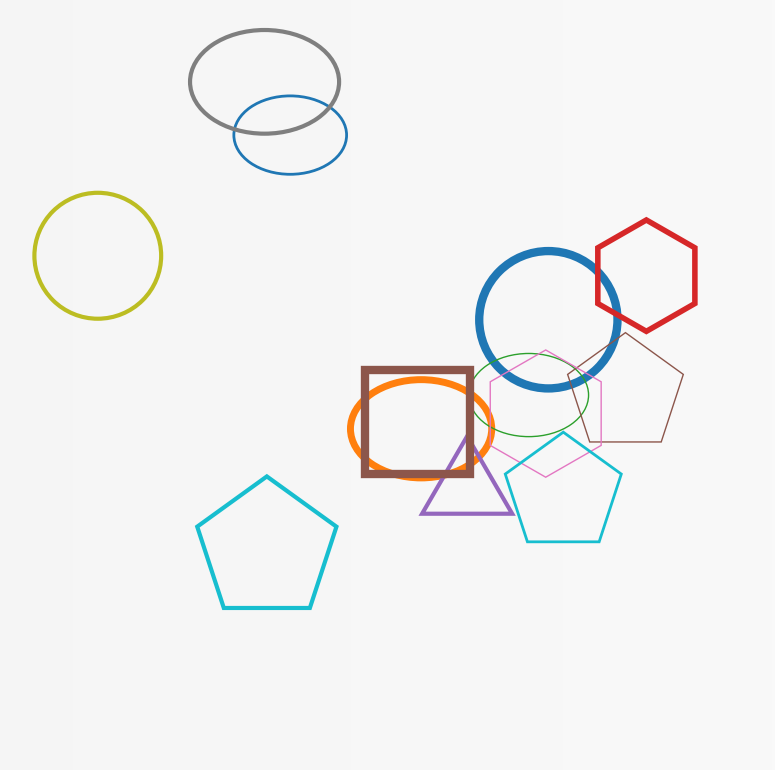[{"shape": "circle", "thickness": 3, "radius": 0.45, "center": [0.708, 0.585]}, {"shape": "oval", "thickness": 1, "radius": 0.36, "center": [0.374, 0.825]}, {"shape": "oval", "thickness": 2.5, "radius": 0.46, "center": [0.543, 0.443]}, {"shape": "oval", "thickness": 0.5, "radius": 0.39, "center": [0.682, 0.487]}, {"shape": "hexagon", "thickness": 2, "radius": 0.36, "center": [0.834, 0.642]}, {"shape": "triangle", "thickness": 1.5, "radius": 0.34, "center": [0.603, 0.366]}, {"shape": "square", "thickness": 3, "radius": 0.34, "center": [0.539, 0.452]}, {"shape": "pentagon", "thickness": 0.5, "radius": 0.39, "center": [0.807, 0.49]}, {"shape": "hexagon", "thickness": 0.5, "radius": 0.41, "center": [0.704, 0.463]}, {"shape": "oval", "thickness": 1.5, "radius": 0.48, "center": [0.341, 0.894]}, {"shape": "circle", "thickness": 1.5, "radius": 0.41, "center": [0.126, 0.668]}, {"shape": "pentagon", "thickness": 1.5, "radius": 0.47, "center": [0.344, 0.287]}, {"shape": "pentagon", "thickness": 1, "radius": 0.39, "center": [0.727, 0.36]}]